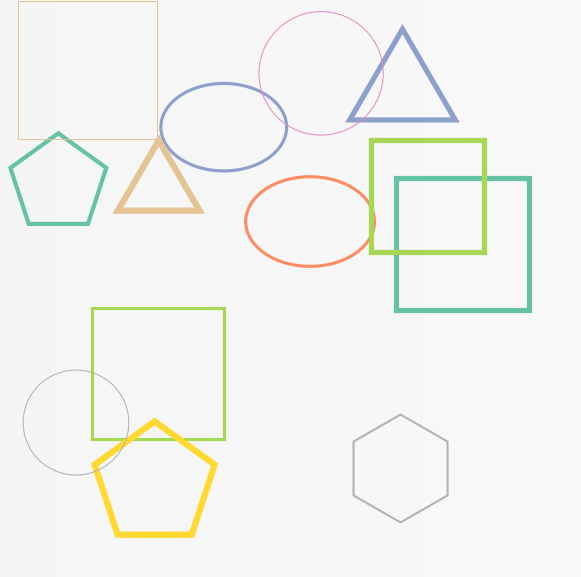[{"shape": "pentagon", "thickness": 2, "radius": 0.43, "center": [0.1, 0.682]}, {"shape": "square", "thickness": 2.5, "radius": 0.57, "center": [0.796, 0.577]}, {"shape": "oval", "thickness": 1.5, "radius": 0.55, "center": [0.533, 0.616]}, {"shape": "oval", "thickness": 1.5, "radius": 0.54, "center": [0.385, 0.779]}, {"shape": "triangle", "thickness": 2.5, "radius": 0.52, "center": [0.692, 0.844]}, {"shape": "circle", "thickness": 0.5, "radius": 0.53, "center": [0.552, 0.872]}, {"shape": "square", "thickness": 1.5, "radius": 0.57, "center": [0.272, 0.352]}, {"shape": "square", "thickness": 2.5, "radius": 0.48, "center": [0.736, 0.66]}, {"shape": "pentagon", "thickness": 3, "radius": 0.54, "center": [0.266, 0.161]}, {"shape": "square", "thickness": 0.5, "radius": 0.6, "center": [0.151, 0.878]}, {"shape": "triangle", "thickness": 3, "radius": 0.41, "center": [0.273, 0.675]}, {"shape": "hexagon", "thickness": 1, "radius": 0.47, "center": [0.689, 0.188]}, {"shape": "circle", "thickness": 0.5, "radius": 0.45, "center": [0.131, 0.267]}]